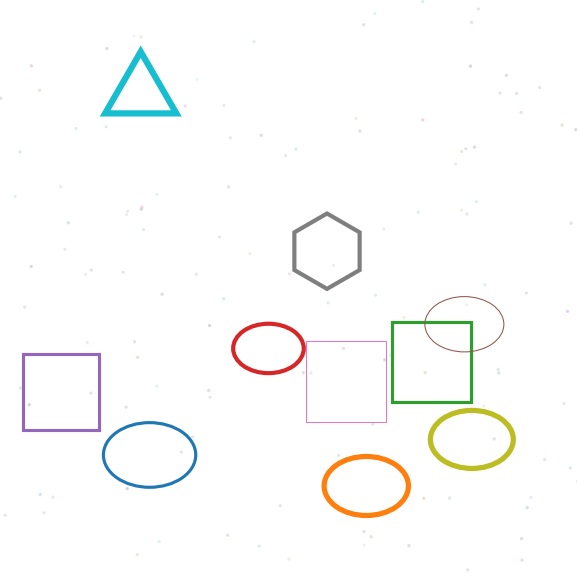[{"shape": "oval", "thickness": 1.5, "radius": 0.4, "center": [0.259, 0.211]}, {"shape": "oval", "thickness": 2.5, "radius": 0.36, "center": [0.634, 0.158]}, {"shape": "square", "thickness": 1.5, "radius": 0.34, "center": [0.747, 0.372]}, {"shape": "oval", "thickness": 2, "radius": 0.31, "center": [0.465, 0.396]}, {"shape": "square", "thickness": 1.5, "radius": 0.33, "center": [0.106, 0.321]}, {"shape": "oval", "thickness": 0.5, "radius": 0.34, "center": [0.804, 0.438]}, {"shape": "square", "thickness": 0.5, "radius": 0.35, "center": [0.599, 0.339]}, {"shape": "hexagon", "thickness": 2, "radius": 0.33, "center": [0.566, 0.564]}, {"shape": "oval", "thickness": 2.5, "radius": 0.36, "center": [0.817, 0.238]}, {"shape": "triangle", "thickness": 3, "radius": 0.36, "center": [0.244, 0.838]}]